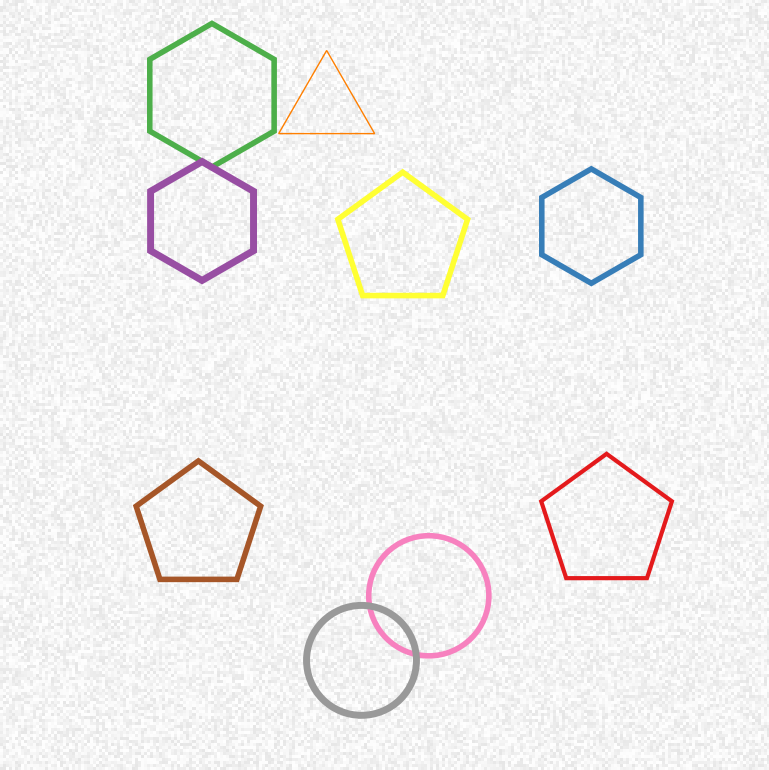[{"shape": "pentagon", "thickness": 1.5, "radius": 0.45, "center": [0.788, 0.321]}, {"shape": "hexagon", "thickness": 2, "radius": 0.37, "center": [0.768, 0.706]}, {"shape": "hexagon", "thickness": 2, "radius": 0.47, "center": [0.275, 0.876]}, {"shape": "hexagon", "thickness": 2.5, "radius": 0.39, "center": [0.262, 0.713]}, {"shape": "triangle", "thickness": 0.5, "radius": 0.36, "center": [0.424, 0.862]}, {"shape": "pentagon", "thickness": 2, "radius": 0.44, "center": [0.523, 0.688]}, {"shape": "pentagon", "thickness": 2, "radius": 0.43, "center": [0.258, 0.316]}, {"shape": "circle", "thickness": 2, "radius": 0.39, "center": [0.557, 0.226]}, {"shape": "circle", "thickness": 2.5, "radius": 0.36, "center": [0.469, 0.142]}]